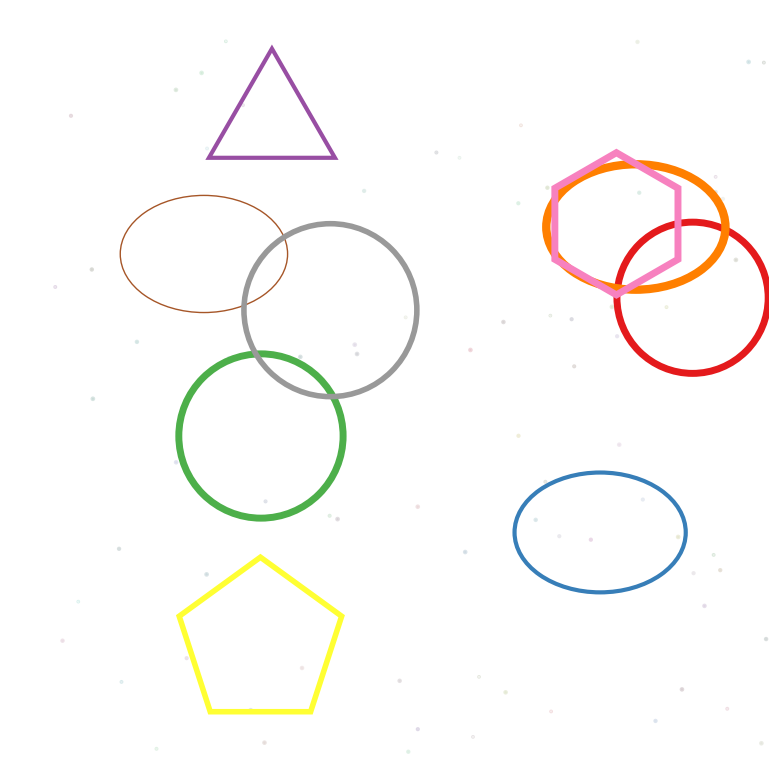[{"shape": "circle", "thickness": 2.5, "radius": 0.49, "center": [0.899, 0.613]}, {"shape": "oval", "thickness": 1.5, "radius": 0.56, "center": [0.779, 0.309]}, {"shape": "circle", "thickness": 2.5, "radius": 0.53, "center": [0.339, 0.434]}, {"shape": "triangle", "thickness": 1.5, "radius": 0.47, "center": [0.353, 0.842]}, {"shape": "oval", "thickness": 3, "radius": 0.58, "center": [0.826, 0.705]}, {"shape": "pentagon", "thickness": 2, "radius": 0.55, "center": [0.338, 0.165]}, {"shape": "oval", "thickness": 0.5, "radius": 0.54, "center": [0.265, 0.67]}, {"shape": "hexagon", "thickness": 2.5, "radius": 0.46, "center": [0.801, 0.709]}, {"shape": "circle", "thickness": 2, "radius": 0.56, "center": [0.429, 0.597]}]